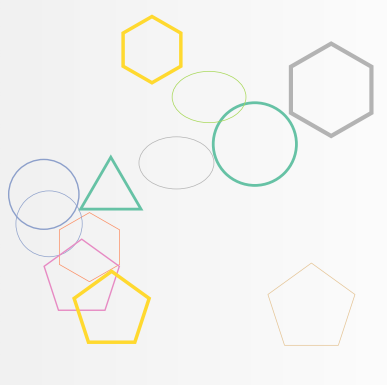[{"shape": "circle", "thickness": 2, "radius": 0.54, "center": [0.658, 0.626]}, {"shape": "triangle", "thickness": 2, "radius": 0.45, "center": [0.286, 0.502]}, {"shape": "hexagon", "thickness": 0.5, "radius": 0.45, "center": [0.231, 0.358]}, {"shape": "circle", "thickness": 0.5, "radius": 0.43, "center": [0.127, 0.419]}, {"shape": "circle", "thickness": 1, "radius": 0.45, "center": [0.113, 0.495]}, {"shape": "pentagon", "thickness": 1, "radius": 0.51, "center": [0.211, 0.277]}, {"shape": "oval", "thickness": 0.5, "radius": 0.48, "center": [0.54, 0.748]}, {"shape": "pentagon", "thickness": 2.5, "radius": 0.51, "center": [0.288, 0.193]}, {"shape": "hexagon", "thickness": 2.5, "radius": 0.43, "center": [0.392, 0.871]}, {"shape": "pentagon", "thickness": 0.5, "radius": 0.59, "center": [0.804, 0.199]}, {"shape": "hexagon", "thickness": 3, "radius": 0.6, "center": [0.855, 0.767]}, {"shape": "oval", "thickness": 0.5, "radius": 0.48, "center": [0.455, 0.577]}]